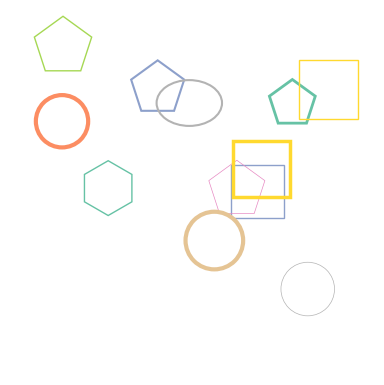[{"shape": "pentagon", "thickness": 2, "radius": 0.31, "center": [0.759, 0.731]}, {"shape": "hexagon", "thickness": 1, "radius": 0.36, "center": [0.281, 0.511]}, {"shape": "circle", "thickness": 3, "radius": 0.34, "center": [0.161, 0.685]}, {"shape": "pentagon", "thickness": 1.5, "radius": 0.36, "center": [0.41, 0.771]}, {"shape": "square", "thickness": 1, "radius": 0.35, "center": [0.669, 0.502]}, {"shape": "pentagon", "thickness": 0.5, "radius": 0.38, "center": [0.615, 0.507]}, {"shape": "pentagon", "thickness": 1, "radius": 0.39, "center": [0.164, 0.879]}, {"shape": "square", "thickness": 2.5, "radius": 0.37, "center": [0.679, 0.562]}, {"shape": "square", "thickness": 1, "radius": 0.38, "center": [0.854, 0.768]}, {"shape": "circle", "thickness": 3, "radius": 0.37, "center": [0.557, 0.375]}, {"shape": "circle", "thickness": 0.5, "radius": 0.35, "center": [0.799, 0.249]}, {"shape": "oval", "thickness": 1.5, "radius": 0.42, "center": [0.492, 0.732]}]